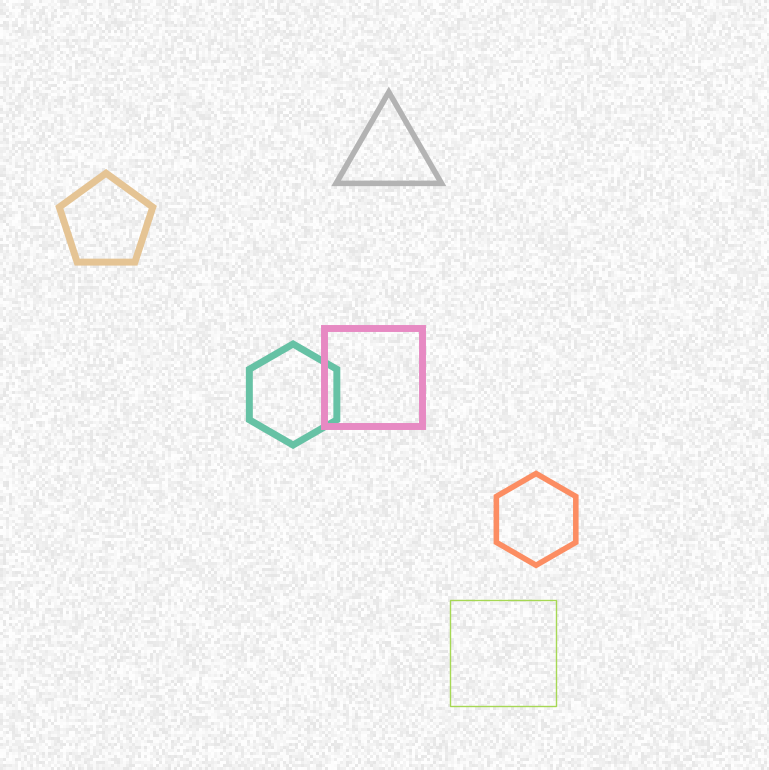[{"shape": "hexagon", "thickness": 2.5, "radius": 0.33, "center": [0.381, 0.488]}, {"shape": "hexagon", "thickness": 2, "radius": 0.3, "center": [0.696, 0.325]}, {"shape": "square", "thickness": 2.5, "radius": 0.32, "center": [0.484, 0.511]}, {"shape": "square", "thickness": 0.5, "radius": 0.34, "center": [0.653, 0.152]}, {"shape": "pentagon", "thickness": 2.5, "radius": 0.32, "center": [0.138, 0.711]}, {"shape": "triangle", "thickness": 2, "radius": 0.4, "center": [0.505, 0.801]}]